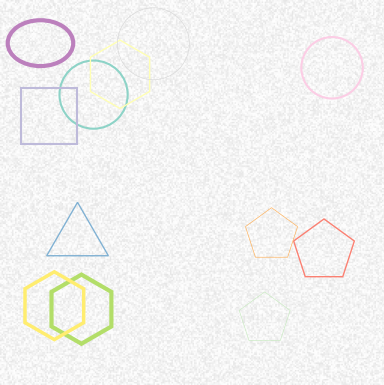[{"shape": "circle", "thickness": 1.5, "radius": 0.44, "center": [0.243, 0.754]}, {"shape": "hexagon", "thickness": 1, "radius": 0.44, "center": [0.312, 0.807]}, {"shape": "square", "thickness": 1.5, "radius": 0.37, "center": [0.127, 0.699]}, {"shape": "pentagon", "thickness": 1, "radius": 0.41, "center": [0.842, 0.348]}, {"shape": "triangle", "thickness": 1, "radius": 0.46, "center": [0.201, 0.382]}, {"shape": "pentagon", "thickness": 0.5, "radius": 0.36, "center": [0.705, 0.389]}, {"shape": "hexagon", "thickness": 3, "radius": 0.45, "center": [0.212, 0.197]}, {"shape": "circle", "thickness": 1.5, "radius": 0.4, "center": [0.862, 0.824]}, {"shape": "circle", "thickness": 0.5, "radius": 0.47, "center": [0.398, 0.886]}, {"shape": "oval", "thickness": 3, "radius": 0.43, "center": [0.105, 0.888]}, {"shape": "pentagon", "thickness": 0.5, "radius": 0.35, "center": [0.687, 0.172]}, {"shape": "hexagon", "thickness": 2.5, "radius": 0.44, "center": [0.141, 0.206]}]